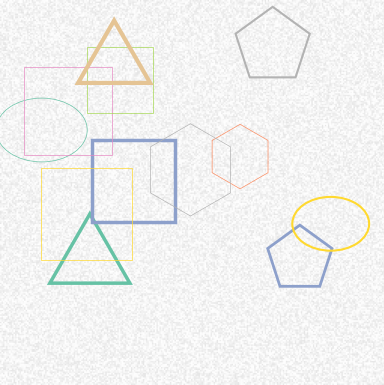[{"shape": "triangle", "thickness": 2.5, "radius": 0.6, "center": [0.233, 0.324]}, {"shape": "oval", "thickness": 0.5, "radius": 0.59, "center": [0.108, 0.662]}, {"shape": "hexagon", "thickness": 0.5, "radius": 0.42, "center": [0.624, 0.593]}, {"shape": "pentagon", "thickness": 2, "radius": 0.44, "center": [0.779, 0.327]}, {"shape": "square", "thickness": 2.5, "radius": 0.53, "center": [0.347, 0.53]}, {"shape": "square", "thickness": 0.5, "radius": 0.57, "center": [0.176, 0.712]}, {"shape": "square", "thickness": 0.5, "radius": 0.43, "center": [0.312, 0.792]}, {"shape": "square", "thickness": 0.5, "radius": 0.59, "center": [0.224, 0.444]}, {"shape": "oval", "thickness": 1.5, "radius": 0.5, "center": [0.859, 0.419]}, {"shape": "triangle", "thickness": 3, "radius": 0.54, "center": [0.296, 0.839]}, {"shape": "pentagon", "thickness": 1.5, "radius": 0.51, "center": [0.708, 0.881]}, {"shape": "hexagon", "thickness": 0.5, "radius": 0.6, "center": [0.495, 0.559]}]